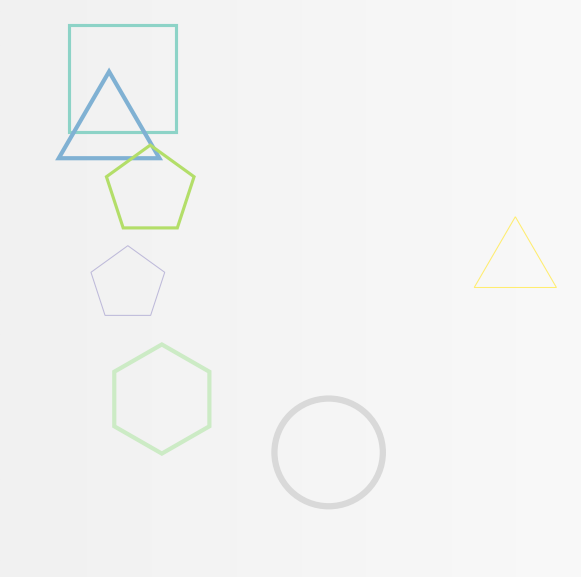[{"shape": "square", "thickness": 1.5, "radius": 0.46, "center": [0.21, 0.863]}, {"shape": "pentagon", "thickness": 0.5, "radius": 0.33, "center": [0.22, 0.507]}, {"shape": "triangle", "thickness": 2, "radius": 0.5, "center": [0.188, 0.775]}, {"shape": "pentagon", "thickness": 1.5, "radius": 0.4, "center": [0.259, 0.669]}, {"shape": "circle", "thickness": 3, "radius": 0.47, "center": [0.565, 0.216]}, {"shape": "hexagon", "thickness": 2, "radius": 0.47, "center": [0.278, 0.308]}, {"shape": "triangle", "thickness": 0.5, "radius": 0.41, "center": [0.887, 0.542]}]